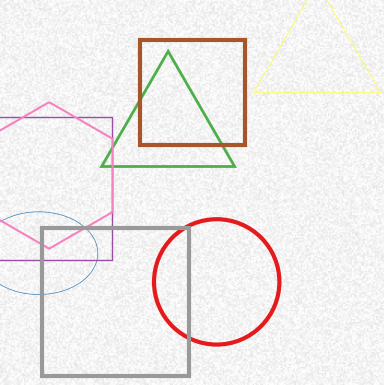[{"shape": "circle", "thickness": 3, "radius": 0.81, "center": [0.563, 0.268]}, {"shape": "oval", "thickness": 0.5, "radius": 0.77, "center": [0.101, 0.342]}, {"shape": "triangle", "thickness": 2, "radius": 1.0, "center": [0.437, 0.667]}, {"shape": "square", "thickness": 1, "radius": 0.93, "center": [0.106, 0.511]}, {"shape": "triangle", "thickness": 0.5, "radius": 0.95, "center": [0.824, 0.854]}, {"shape": "square", "thickness": 3, "radius": 0.68, "center": [0.5, 0.759]}, {"shape": "hexagon", "thickness": 1.5, "radius": 0.95, "center": [0.128, 0.544]}, {"shape": "square", "thickness": 3, "radius": 0.96, "center": [0.299, 0.216]}]